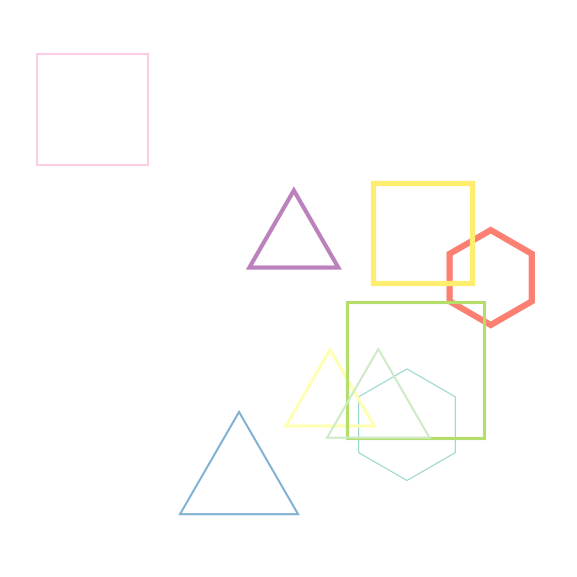[{"shape": "hexagon", "thickness": 0.5, "radius": 0.48, "center": [0.705, 0.264]}, {"shape": "triangle", "thickness": 1.5, "radius": 0.44, "center": [0.571, 0.306]}, {"shape": "hexagon", "thickness": 3, "radius": 0.41, "center": [0.85, 0.519]}, {"shape": "triangle", "thickness": 1, "radius": 0.59, "center": [0.414, 0.168]}, {"shape": "square", "thickness": 1.5, "radius": 0.59, "center": [0.719, 0.358]}, {"shape": "square", "thickness": 1, "radius": 0.48, "center": [0.16, 0.81]}, {"shape": "triangle", "thickness": 2, "radius": 0.45, "center": [0.509, 0.58]}, {"shape": "triangle", "thickness": 1, "radius": 0.51, "center": [0.655, 0.292]}, {"shape": "square", "thickness": 2.5, "radius": 0.43, "center": [0.732, 0.596]}]